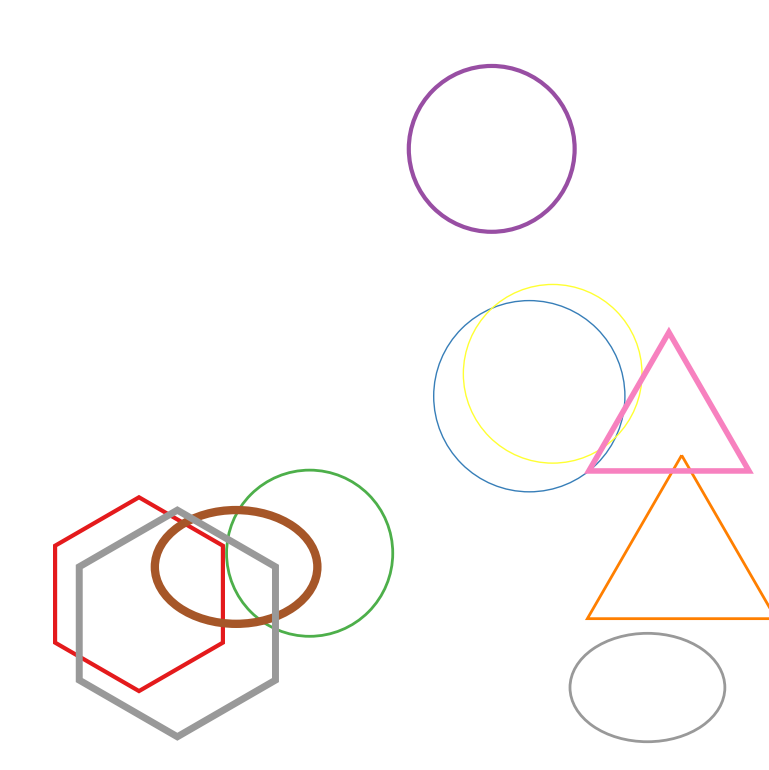[{"shape": "hexagon", "thickness": 1.5, "radius": 0.63, "center": [0.181, 0.228]}, {"shape": "circle", "thickness": 0.5, "radius": 0.62, "center": [0.687, 0.485]}, {"shape": "circle", "thickness": 1, "radius": 0.54, "center": [0.402, 0.282]}, {"shape": "circle", "thickness": 1.5, "radius": 0.54, "center": [0.639, 0.807]}, {"shape": "triangle", "thickness": 1, "radius": 0.71, "center": [0.885, 0.267]}, {"shape": "circle", "thickness": 0.5, "radius": 0.58, "center": [0.718, 0.515]}, {"shape": "oval", "thickness": 3, "radius": 0.53, "center": [0.307, 0.264]}, {"shape": "triangle", "thickness": 2, "radius": 0.6, "center": [0.869, 0.448]}, {"shape": "oval", "thickness": 1, "radius": 0.5, "center": [0.841, 0.107]}, {"shape": "hexagon", "thickness": 2.5, "radius": 0.74, "center": [0.23, 0.19]}]